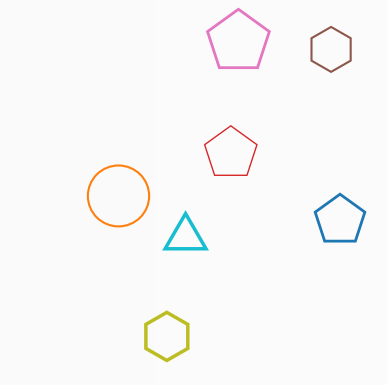[{"shape": "pentagon", "thickness": 2, "radius": 0.34, "center": [0.877, 0.428]}, {"shape": "circle", "thickness": 1.5, "radius": 0.4, "center": [0.306, 0.491]}, {"shape": "pentagon", "thickness": 1, "radius": 0.36, "center": [0.596, 0.602]}, {"shape": "hexagon", "thickness": 1.5, "radius": 0.29, "center": [0.854, 0.872]}, {"shape": "pentagon", "thickness": 2, "radius": 0.42, "center": [0.615, 0.892]}, {"shape": "hexagon", "thickness": 2.5, "radius": 0.31, "center": [0.431, 0.126]}, {"shape": "triangle", "thickness": 2.5, "radius": 0.3, "center": [0.479, 0.384]}]